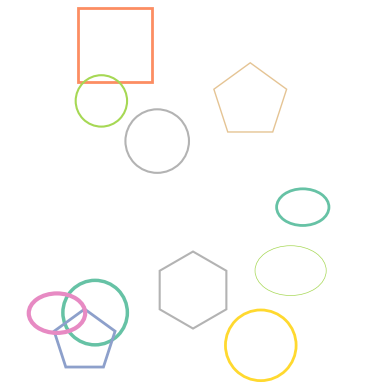[{"shape": "oval", "thickness": 2, "radius": 0.34, "center": [0.786, 0.462]}, {"shape": "circle", "thickness": 2.5, "radius": 0.42, "center": [0.247, 0.188]}, {"shape": "square", "thickness": 2, "radius": 0.48, "center": [0.3, 0.883]}, {"shape": "pentagon", "thickness": 2, "radius": 0.42, "center": [0.22, 0.114]}, {"shape": "oval", "thickness": 3, "radius": 0.37, "center": [0.148, 0.187]}, {"shape": "circle", "thickness": 1.5, "radius": 0.33, "center": [0.263, 0.738]}, {"shape": "oval", "thickness": 0.5, "radius": 0.46, "center": [0.755, 0.297]}, {"shape": "circle", "thickness": 2, "radius": 0.46, "center": [0.677, 0.103]}, {"shape": "pentagon", "thickness": 1, "radius": 0.5, "center": [0.65, 0.738]}, {"shape": "hexagon", "thickness": 1.5, "radius": 0.5, "center": [0.501, 0.247]}, {"shape": "circle", "thickness": 1.5, "radius": 0.41, "center": [0.408, 0.634]}]